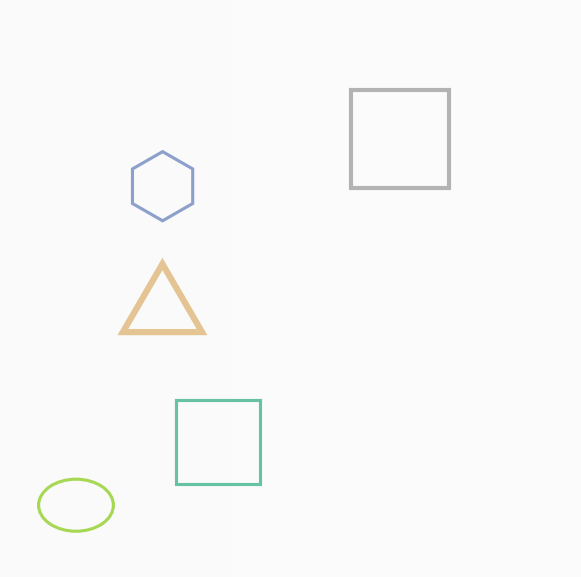[{"shape": "square", "thickness": 1.5, "radius": 0.36, "center": [0.375, 0.234]}, {"shape": "hexagon", "thickness": 1.5, "radius": 0.3, "center": [0.28, 0.677]}, {"shape": "oval", "thickness": 1.5, "radius": 0.32, "center": [0.131, 0.124]}, {"shape": "triangle", "thickness": 3, "radius": 0.39, "center": [0.279, 0.463]}, {"shape": "square", "thickness": 2, "radius": 0.42, "center": [0.688, 0.758]}]